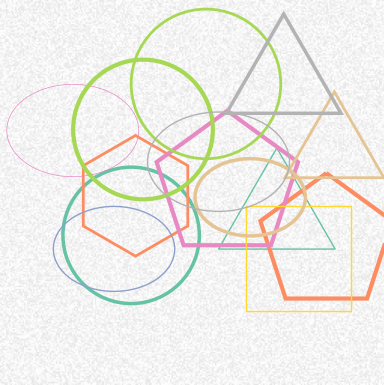[{"shape": "circle", "thickness": 2.5, "radius": 0.89, "center": [0.341, 0.389]}, {"shape": "triangle", "thickness": 1, "radius": 0.88, "center": [0.719, 0.441]}, {"shape": "pentagon", "thickness": 3, "radius": 0.9, "center": [0.848, 0.37]}, {"shape": "hexagon", "thickness": 2, "radius": 0.78, "center": [0.352, 0.491]}, {"shape": "oval", "thickness": 1, "radius": 0.79, "center": [0.296, 0.354]}, {"shape": "oval", "thickness": 0.5, "radius": 0.86, "center": [0.189, 0.661]}, {"shape": "pentagon", "thickness": 3, "radius": 0.97, "center": [0.59, 0.519]}, {"shape": "circle", "thickness": 3, "radius": 0.91, "center": [0.371, 0.664]}, {"shape": "circle", "thickness": 2, "radius": 0.97, "center": [0.535, 0.782]}, {"shape": "square", "thickness": 1, "radius": 0.68, "center": [0.775, 0.328]}, {"shape": "oval", "thickness": 2.5, "radius": 0.72, "center": [0.65, 0.488]}, {"shape": "triangle", "thickness": 2, "radius": 0.74, "center": [0.869, 0.613]}, {"shape": "oval", "thickness": 1, "radius": 0.92, "center": [0.568, 0.58]}, {"shape": "triangle", "thickness": 2.5, "radius": 0.86, "center": [0.737, 0.792]}]